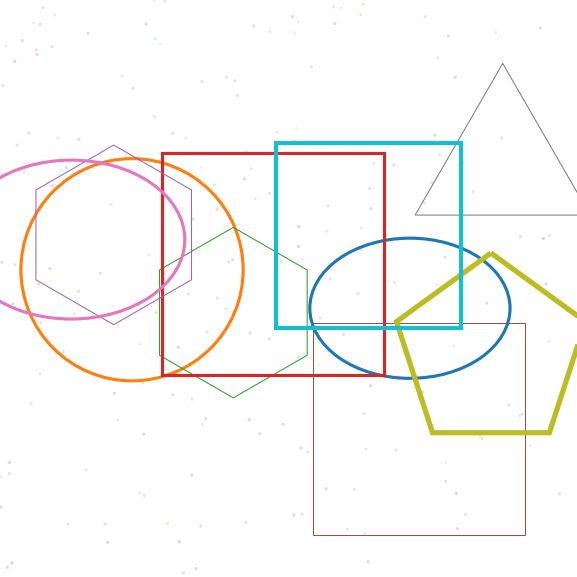[{"shape": "oval", "thickness": 1.5, "radius": 0.87, "center": [0.71, 0.465]}, {"shape": "circle", "thickness": 1.5, "radius": 0.96, "center": [0.229, 0.532]}, {"shape": "hexagon", "thickness": 0.5, "radius": 0.74, "center": [0.404, 0.458]}, {"shape": "square", "thickness": 1.5, "radius": 0.96, "center": [0.473, 0.542]}, {"shape": "hexagon", "thickness": 0.5, "radius": 0.78, "center": [0.197, 0.592]}, {"shape": "square", "thickness": 0.5, "radius": 0.92, "center": [0.725, 0.256]}, {"shape": "oval", "thickness": 1.5, "radius": 0.98, "center": [0.123, 0.584]}, {"shape": "triangle", "thickness": 0.5, "radius": 0.88, "center": [0.87, 0.714]}, {"shape": "pentagon", "thickness": 2.5, "radius": 0.86, "center": [0.85, 0.389]}, {"shape": "square", "thickness": 2, "radius": 0.8, "center": [0.638, 0.591]}]